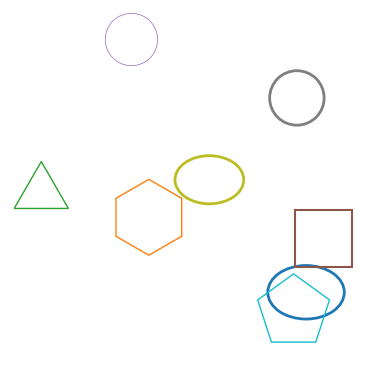[{"shape": "oval", "thickness": 2, "radius": 0.5, "center": [0.795, 0.241]}, {"shape": "hexagon", "thickness": 1, "radius": 0.49, "center": [0.387, 0.436]}, {"shape": "triangle", "thickness": 1, "radius": 0.41, "center": [0.107, 0.499]}, {"shape": "circle", "thickness": 0.5, "radius": 0.34, "center": [0.341, 0.897]}, {"shape": "square", "thickness": 1.5, "radius": 0.37, "center": [0.84, 0.38]}, {"shape": "circle", "thickness": 2, "radius": 0.35, "center": [0.771, 0.746]}, {"shape": "oval", "thickness": 2, "radius": 0.45, "center": [0.544, 0.533]}, {"shape": "pentagon", "thickness": 1, "radius": 0.49, "center": [0.763, 0.191]}]